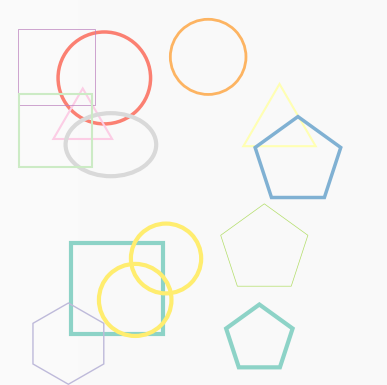[{"shape": "square", "thickness": 3, "radius": 0.59, "center": [0.301, 0.251]}, {"shape": "pentagon", "thickness": 3, "radius": 0.45, "center": [0.669, 0.119]}, {"shape": "triangle", "thickness": 1.5, "radius": 0.54, "center": [0.721, 0.674]}, {"shape": "hexagon", "thickness": 1, "radius": 0.53, "center": [0.176, 0.107]}, {"shape": "circle", "thickness": 2.5, "radius": 0.6, "center": [0.269, 0.798]}, {"shape": "pentagon", "thickness": 2.5, "radius": 0.58, "center": [0.769, 0.581]}, {"shape": "circle", "thickness": 2, "radius": 0.49, "center": [0.537, 0.852]}, {"shape": "pentagon", "thickness": 0.5, "radius": 0.59, "center": [0.682, 0.352]}, {"shape": "triangle", "thickness": 1.5, "radius": 0.44, "center": [0.214, 0.683]}, {"shape": "oval", "thickness": 3, "radius": 0.58, "center": [0.286, 0.624]}, {"shape": "square", "thickness": 0.5, "radius": 0.5, "center": [0.146, 0.826]}, {"shape": "square", "thickness": 1.5, "radius": 0.47, "center": [0.142, 0.661]}, {"shape": "circle", "thickness": 3, "radius": 0.47, "center": [0.349, 0.221]}, {"shape": "circle", "thickness": 3, "radius": 0.45, "center": [0.428, 0.329]}]